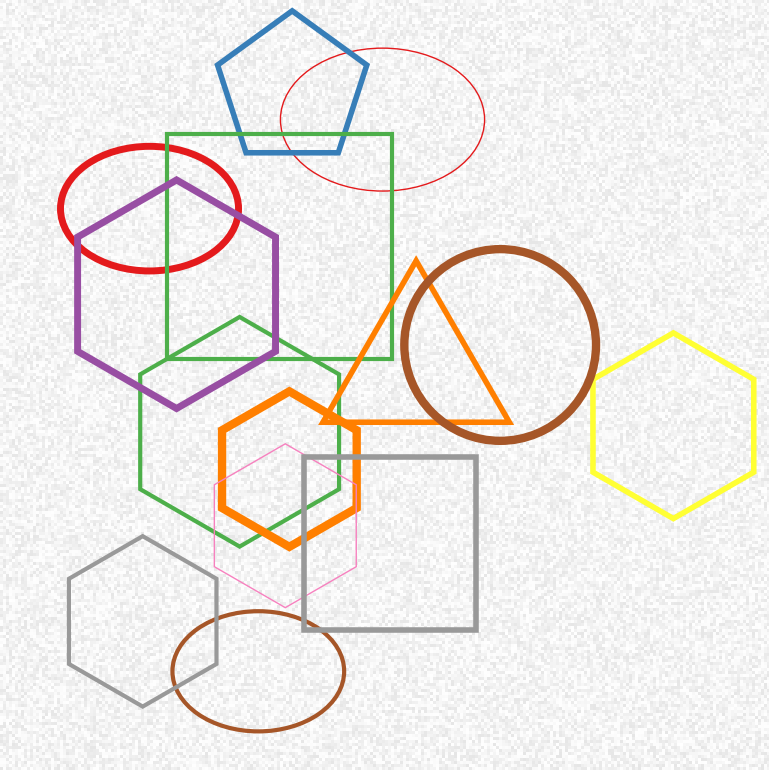[{"shape": "oval", "thickness": 0.5, "radius": 0.66, "center": [0.497, 0.845]}, {"shape": "oval", "thickness": 2.5, "radius": 0.58, "center": [0.194, 0.729]}, {"shape": "pentagon", "thickness": 2, "radius": 0.51, "center": [0.379, 0.884]}, {"shape": "square", "thickness": 1.5, "radius": 0.73, "center": [0.363, 0.679]}, {"shape": "hexagon", "thickness": 1.5, "radius": 0.75, "center": [0.311, 0.439]}, {"shape": "hexagon", "thickness": 2.5, "radius": 0.74, "center": [0.229, 0.618]}, {"shape": "triangle", "thickness": 2, "radius": 0.7, "center": [0.54, 0.522]}, {"shape": "hexagon", "thickness": 3, "radius": 0.5, "center": [0.376, 0.391]}, {"shape": "hexagon", "thickness": 2, "radius": 0.6, "center": [0.875, 0.447]}, {"shape": "oval", "thickness": 1.5, "radius": 0.56, "center": [0.335, 0.128]}, {"shape": "circle", "thickness": 3, "radius": 0.62, "center": [0.65, 0.552]}, {"shape": "hexagon", "thickness": 0.5, "radius": 0.53, "center": [0.371, 0.317]}, {"shape": "square", "thickness": 2, "radius": 0.56, "center": [0.506, 0.294]}, {"shape": "hexagon", "thickness": 1.5, "radius": 0.55, "center": [0.185, 0.193]}]